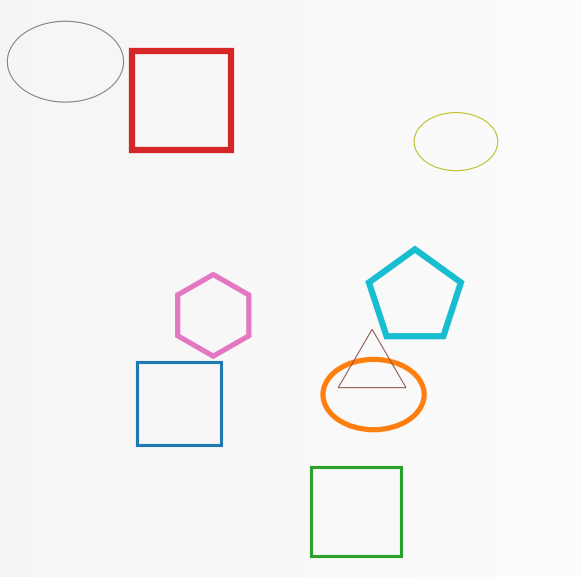[{"shape": "square", "thickness": 1.5, "radius": 0.36, "center": [0.308, 0.3]}, {"shape": "oval", "thickness": 2.5, "radius": 0.44, "center": [0.643, 0.316]}, {"shape": "square", "thickness": 1.5, "radius": 0.38, "center": [0.613, 0.113]}, {"shape": "square", "thickness": 3, "radius": 0.43, "center": [0.312, 0.826]}, {"shape": "triangle", "thickness": 0.5, "radius": 0.34, "center": [0.64, 0.362]}, {"shape": "hexagon", "thickness": 2.5, "radius": 0.35, "center": [0.367, 0.453]}, {"shape": "oval", "thickness": 0.5, "radius": 0.5, "center": [0.113, 0.892]}, {"shape": "oval", "thickness": 0.5, "radius": 0.36, "center": [0.784, 0.754]}, {"shape": "pentagon", "thickness": 3, "radius": 0.42, "center": [0.714, 0.484]}]